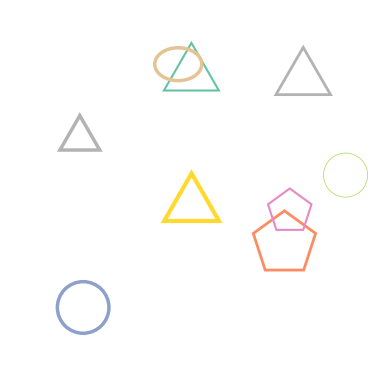[{"shape": "triangle", "thickness": 1.5, "radius": 0.41, "center": [0.497, 0.806]}, {"shape": "pentagon", "thickness": 2, "radius": 0.43, "center": [0.739, 0.367]}, {"shape": "circle", "thickness": 2.5, "radius": 0.33, "center": [0.216, 0.201]}, {"shape": "pentagon", "thickness": 1.5, "radius": 0.3, "center": [0.753, 0.451]}, {"shape": "circle", "thickness": 0.5, "radius": 0.29, "center": [0.898, 0.545]}, {"shape": "triangle", "thickness": 3, "radius": 0.41, "center": [0.498, 0.467]}, {"shape": "oval", "thickness": 2.5, "radius": 0.31, "center": [0.463, 0.833]}, {"shape": "triangle", "thickness": 2, "radius": 0.41, "center": [0.788, 0.795]}, {"shape": "triangle", "thickness": 2.5, "radius": 0.3, "center": [0.207, 0.64]}]